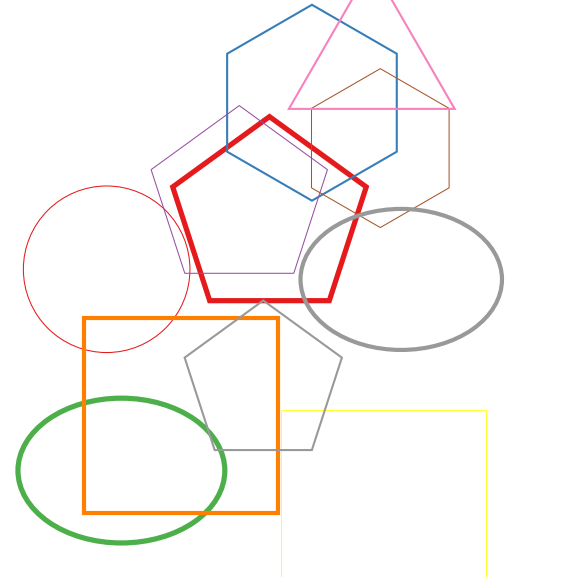[{"shape": "pentagon", "thickness": 2.5, "radius": 0.88, "center": [0.467, 0.621]}, {"shape": "circle", "thickness": 0.5, "radius": 0.72, "center": [0.185, 0.533]}, {"shape": "hexagon", "thickness": 1, "radius": 0.85, "center": [0.54, 0.821]}, {"shape": "oval", "thickness": 2.5, "radius": 0.9, "center": [0.21, 0.184]}, {"shape": "pentagon", "thickness": 0.5, "radius": 0.8, "center": [0.414, 0.656]}, {"shape": "square", "thickness": 2, "radius": 0.84, "center": [0.314, 0.28]}, {"shape": "square", "thickness": 0.5, "radius": 0.89, "center": [0.664, 0.112]}, {"shape": "hexagon", "thickness": 0.5, "radius": 0.69, "center": [0.659, 0.743]}, {"shape": "triangle", "thickness": 1, "radius": 0.83, "center": [0.644, 0.893]}, {"shape": "oval", "thickness": 2, "radius": 0.87, "center": [0.695, 0.515]}, {"shape": "pentagon", "thickness": 1, "radius": 0.72, "center": [0.456, 0.336]}]